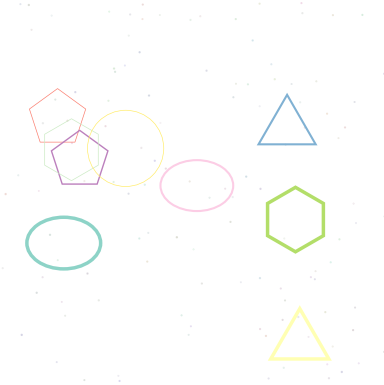[{"shape": "oval", "thickness": 2.5, "radius": 0.48, "center": [0.166, 0.369]}, {"shape": "triangle", "thickness": 2.5, "radius": 0.44, "center": [0.779, 0.111]}, {"shape": "pentagon", "thickness": 0.5, "radius": 0.38, "center": [0.149, 0.693]}, {"shape": "triangle", "thickness": 1.5, "radius": 0.43, "center": [0.746, 0.668]}, {"shape": "hexagon", "thickness": 2.5, "radius": 0.42, "center": [0.767, 0.43]}, {"shape": "oval", "thickness": 1.5, "radius": 0.47, "center": [0.511, 0.518]}, {"shape": "pentagon", "thickness": 1, "radius": 0.39, "center": [0.207, 0.584]}, {"shape": "hexagon", "thickness": 0.5, "radius": 0.4, "center": [0.186, 0.611]}, {"shape": "circle", "thickness": 0.5, "radius": 0.49, "center": [0.326, 0.615]}]